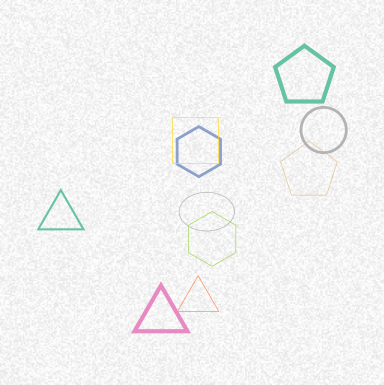[{"shape": "pentagon", "thickness": 3, "radius": 0.4, "center": [0.791, 0.801]}, {"shape": "triangle", "thickness": 1.5, "radius": 0.34, "center": [0.158, 0.438]}, {"shape": "triangle", "thickness": 0.5, "radius": 0.31, "center": [0.515, 0.222]}, {"shape": "hexagon", "thickness": 2, "radius": 0.33, "center": [0.516, 0.606]}, {"shape": "triangle", "thickness": 3, "radius": 0.4, "center": [0.418, 0.179]}, {"shape": "hexagon", "thickness": 0.5, "radius": 0.36, "center": [0.551, 0.379]}, {"shape": "square", "thickness": 0.5, "radius": 0.3, "center": [0.507, 0.636]}, {"shape": "pentagon", "thickness": 0.5, "radius": 0.39, "center": [0.803, 0.556]}, {"shape": "circle", "thickness": 2, "radius": 0.29, "center": [0.841, 0.662]}, {"shape": "oval", "thickness": 0.5, "radius": 0.36, "center": [0.537, 0.45]}]